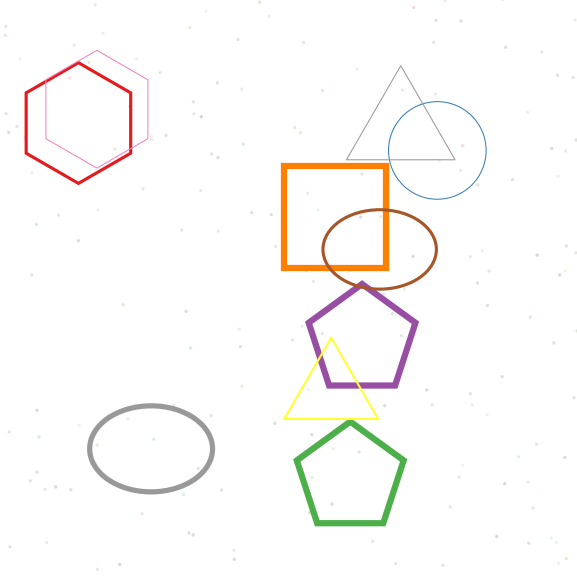[{"shape": "hexagon", "thickness": 1.5, "radius": 0.52, "center": [0.136, 0.786]}, {"shape": "circle", "thickness": 0.5, "radius": 0.42, "center": [0.757, 0.739]}, {"shape": "pentagon", "thickness": 3, "radius": 0.49, "center": [0.606, 0.172]}, {"shape": "pentagon", "thickness": 3, "radius": 0.49, "center": [0.627, 0.41]}, {"shape": "square", "thickness": 3, "radius": 0.44, "center": [0.581, 0.623]}, {"shape": "triangle", "thickness": 1, "radius": 0.47, "center": [0.574, 0.321]}, {"shape": "oval", "thickness": 1.5, "radius": 0.49, "center": [0.657, 0.567]}, {"shape": "hexagon", "thickness": 0.5, "radius": 0.51, "center": [0.168, 0.81]}, {"shape": "triangle", "thickness": 0.5, "radius": 0.54, "center": [0.694, 0.777]}, {"shape": "oval", "thickness": 2.5, "radius": 0.53, "center": [0.262, 0.222]}]